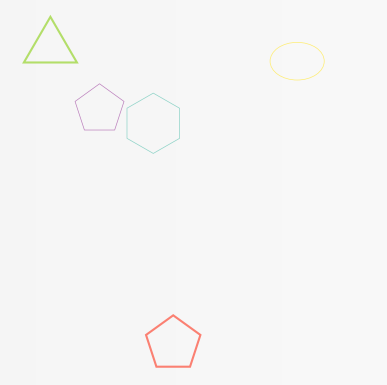[{"shape": "hexagon", "thickness": 0.5, "radius": 0.39, "center": [0.396, 0.68]}, {"shape": "pentagon", "thickness": 1.5, "radius": 0.37, "center": [0.447, 0.107]}, {"shape": "triangle", "thickness": 1.5, "radius": 0.4, "center": [0.13, 0.877]}, {"shape": "pentagon", "thickness": 0.5, "radius": 0.33, "center": [0.257, 0.716]}, {"shape": "oval", "thickness": 0.5, "radius": 0.35, "center": [0.767, 0.841]}]